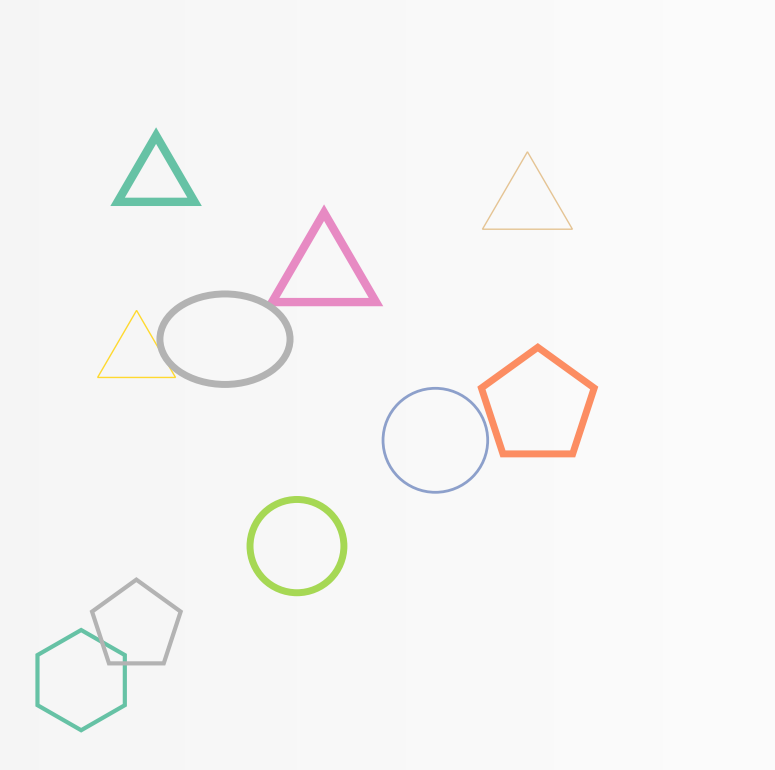[{"shape": "hexagon", "thickness": 1.5, "radius": 0.33, "center": [0.105, 0.117]}, {"shape": "triangle", "thickness": 3, "radius": 0.29, "center": [0.201, 0.767]}, {"shape": "pentagon", "thickness": 2.5, "radius": 0.38, "center": [0.694, 0.472]}, {"shape": "circle", "thickness": 1, "radius": 0.34, "center": [0.562, 0.428]}, {"shape": "triangle", "thickness": 3, "radius": 0.39, "center": [0.418, 0.646]}, {"shape": "circle", "thickness": 2.5, "radius": 0.3, "center": [0.383, 0.291]}, {"shape": "triangle", "thickness": 0.5, "radius": 0.29, "center": [0.176, 0.539]}, {"shape": "triangle", "thickness": 0.5, "radius": 0.34, "center": [0.681, 0.736]}, {"shape": "pentagon", "thickness": 1.5, "radius": 0.3, "center": [0.176, 0.187]}, {"shape": "oval", "thickness": 2.5, "radius": 0.42, "center": [0.29, 0.559]}]